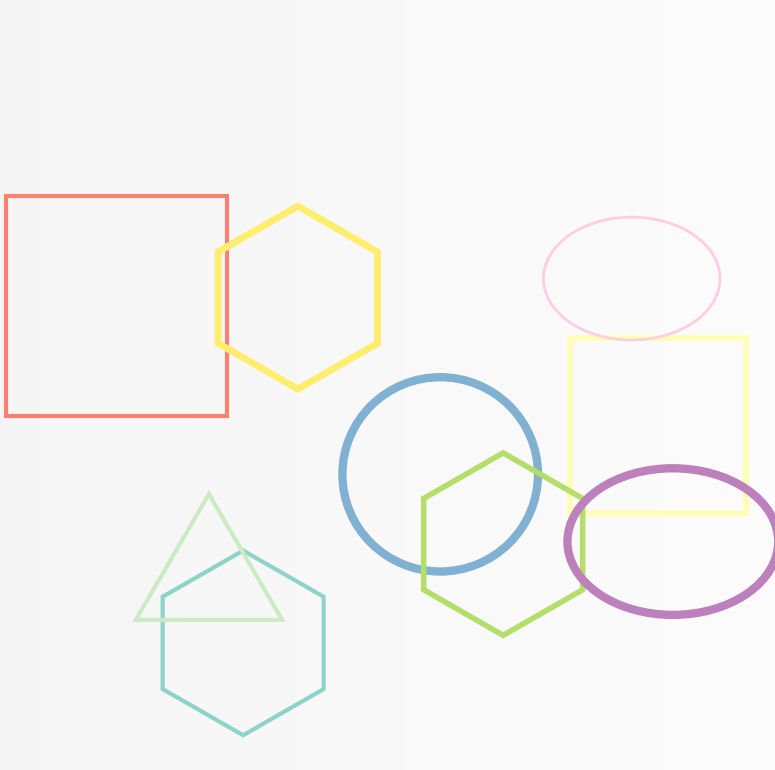[{"shape": "hexagon", "thickness": 1.5, "radius": 0.6, "center": [0.314, 0.165]}, {"shape": "square", "thickness": 2, "radius": 0.57, "center": [0.849, 0.447]}, {"shape": "square", "thickness": 1.5, "radius": 0.71, "center": [0.151, 0.603]}, {"shape": "circle", "thickness": 3, "radius": 0.63, "center": [0.568, 0.384]}, {"shape": "hexagon", "thickness": 2, "radius": 0.59, "center": [0.649, 0.293]}, {"shape": "oval", "thickness": 1, "radius": 0.57, "center": [0.815, 0.638]}, {"shape": "oval", "thickness": 3, "radius": 0.68, "center": [0.868, 0.297]}, {"shape": "triangle", "thickness": 1.5, "radius": 0.54, "center": [0.27, 0.249]}, {"shape": "hexagon", "thickness": 2.5, "radius": 0.59, "center": [0.384, 0.614]}]